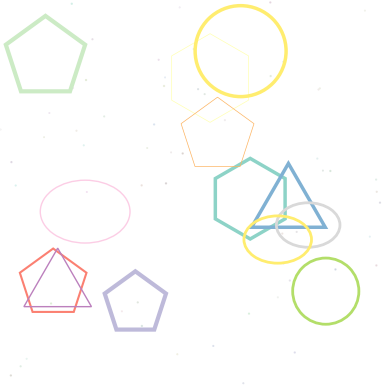[{"shape": "hexagon", "thickness": 2.5, "radius": 0.52, "center": [0.65, 0.484]}, {"shape": "hexagon", "thickness": 0.5, "radius": 0.58, "center": [0.546, 0.797]}, {"shape": "pentagon", "thickness": 3, "radius": 0.42, "center": [0.352, 0.212]}, {"shape": "pentagon", "thickness": 1.5, "radius": 0.46, "center": [0.138, 0.263]}, {"shape": "triangle", "thickness": 2.5, "radius": 0.55, "center": [0.749, 0.465]}, {"shape": "pentagon", "thickness": 0.5, "radius": 0.5, "center": [0.565, 0.648]}, {"shape": "circle", "thickness": 2, "radius": 0.43, "center": [0.846, 0.244]}, {"shape": "oval", "thickness": 1, "radius": 0.58, "center": [0.221, 0.45]}, {"shape": "oval", "thickness": 2, "radius": 0.41, "center": [0.8, 0.416]}, {"shape": "triangle", "thickness": 1, "radius": 0.51, "center": [0.15, 0.254]}, {"shape": "pentagon", "thickness": 3, "radius": 0.54, "center": [0.118, 0.85]}, {"shape": "oval", "thickness": 2, "radius": 0.44, "center": [0.721, 0.378]}, {"shape": "circle", "thickness": 2.5, "radius": 0.59, "center": [0.625, 0.867]}]